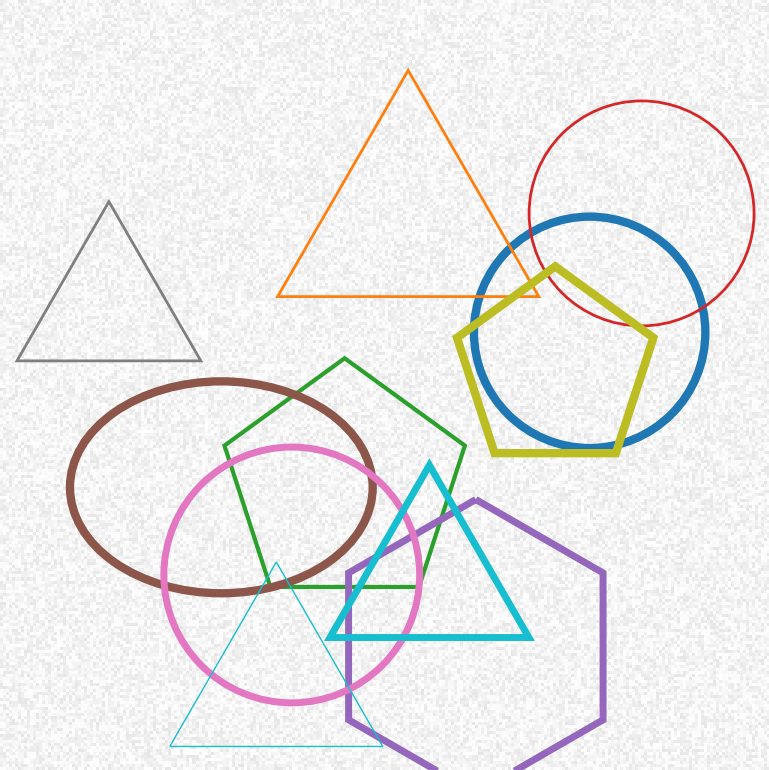[{"shape": "circle", "thickness": 3, "radius": 0.75, "center": [0.766, 0.568]}, {"shape": "triangle", "thickness": 1, "radius": 0.98, "center": [0.53, 0.713]}, {"shape": "pentagon", "thickness": 1.5, "radius": 0.82, "center": [0.448, 0.371]}, {"shape": "circle", "thickness": 1, "radius": 0.73, "center": [0.833, 0.723]}, {"shape": "hexagon", "thickness": 2.5, "radius": 0.95, "center": [0.618, 0.161]}, {"shape": "oval", "thickness": 3, "radius": 0.98, "center": [0.287, 0.367]}, {"shape": "circle", "thickness": 2.5, "radius": 0.83, "center": [0.379, 0.253]}, {"shape": "triangle", "thickness": 1, "radius": 0.69, "center": [0.141, 0.6]}, {"shape": "pentagon", "thickness": 3, "radius": 0.67, "center": [0.721, 0.52]}, {"shape": "triangle", "thickness": 2.5, "radius": 0.75, "center": [0.558, 0.247]}, {"shape": "triangle", "thickness": 0.5, "radius": 0.8, "center": [0.359, 0.11]}]